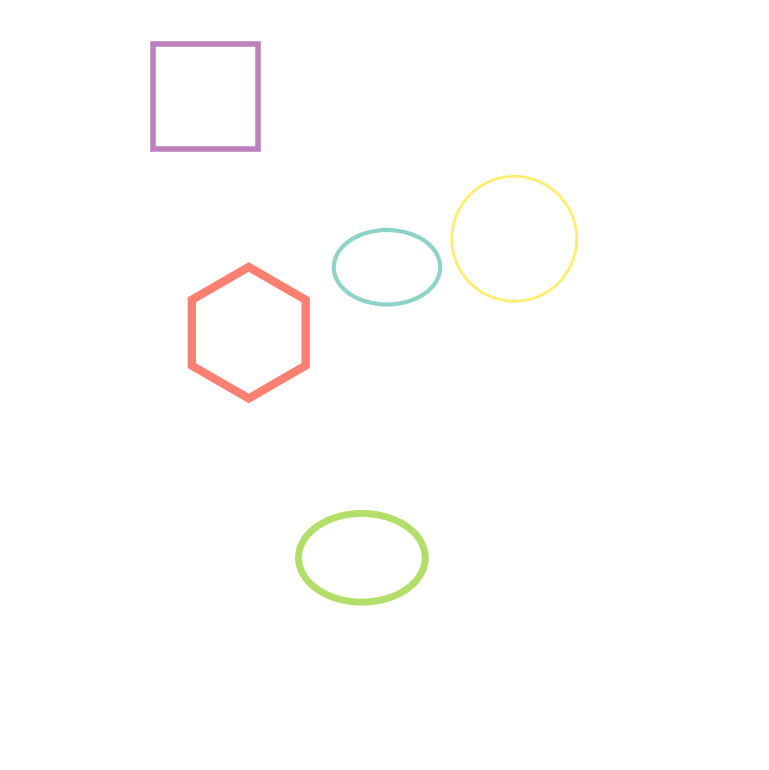[{"shape": "oval", "thickness": 1.5, "radius": 0.35, "center": [0.503, 0.653]}, {"shape": "hexagon", "thickness": 3, "radius": 0.43, "center": [0.323, 0.568]}, {"shape": "oval", "thickness": 2.5, "radius": 0.41, "center": [0.47, 0.276]}, {"shape": "square", "thickness": 2, "radius": 0.34, "center": [0.267, 0.875]}, {"shape": "circle", "thickness": 1, "radius": 0.41, "center": [0.668, 0.69]}]